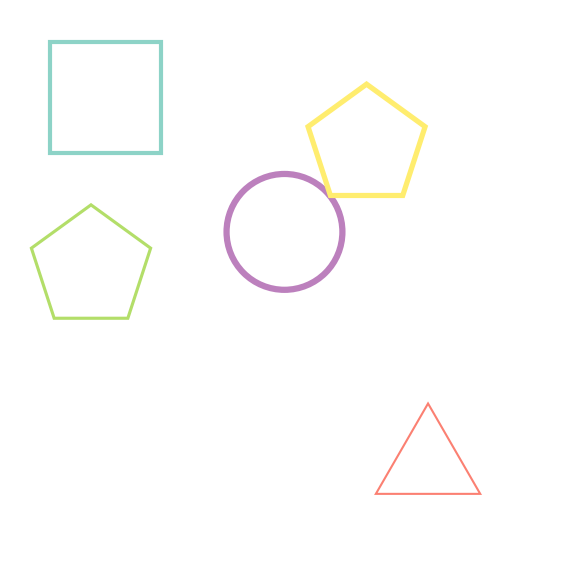[{"shape": "square", "thickness": 2, "radius": 0.48, "center": [0.182, 0.83]}, {"shape": "triangle", "thickness": 1, "radius": 0.52, "center": [0.741, 0.196]}, {"shape": "pentagon", "thickness": 1.5, "radius": 0.54, "center": [0.158, 0.536]}, {"shape": "circle", "thickness": 3, "radius": 0.5, "center": [0.493, 0.598]}, {"shape": "pentagon", "thickness": 2.5, "radius": 0.53, "center": [0.635, 0.747]}]